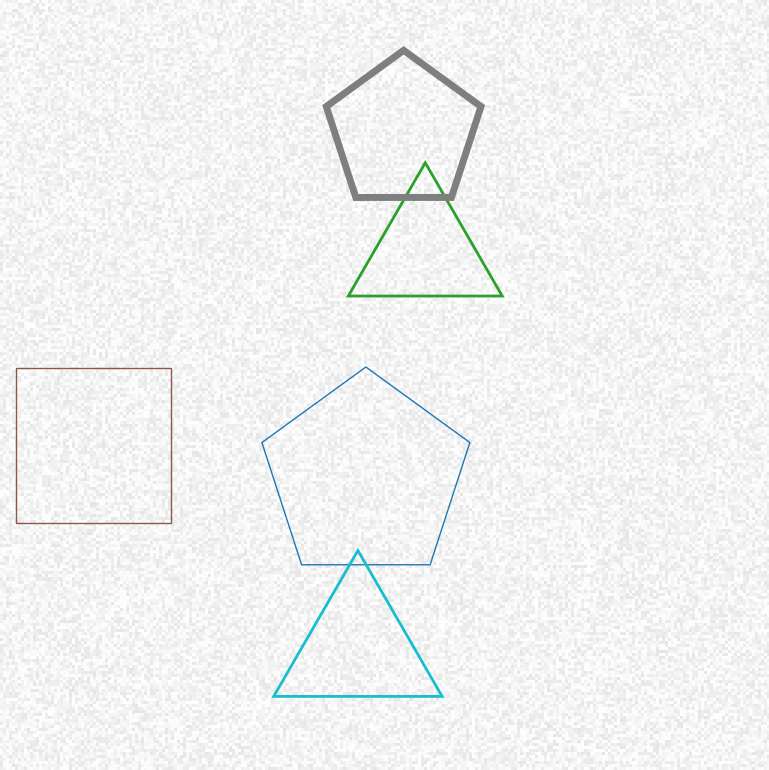[{"shape": "pentagon", "thickness": 0.5, "radius": 0.71, "center": [0.475, 0.381]}, {"shape": "triangle", "thickness": 1, "radius": 0.58, "center": [0.552, 0.673]}, {"shape": "square", "thickness": 0.5, "radius": 0.5, "center": [0.122, 0.422]}, {"shape": "pentagon", "thickness": 2.5, "radius": 0.53, "center": [0.524, 0.829]}, {"shape": "triangle", "thickness": 1, "radius": 0.63, "center": [0.465, 0.159]}]